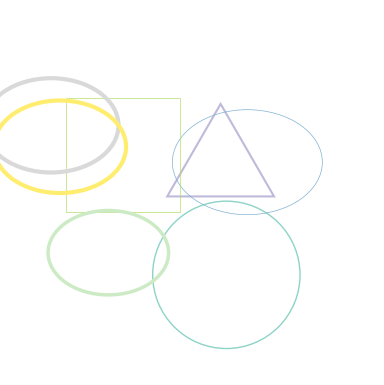[{"shape": "circle", "thickness": 1, "radius": 0.96, "center": [0.588, 0.286]}, {"shape": "triangle", "thickness": 1.5, "radius": 0.8, "center": [0.573, 0.57]}, {"shape": "oval", "thickness": 0.5, "radius": 0.97, "center": [0.642, 0.579]}, {"shape": "square", "thickness": 0.5, "radius": 0.74, "center": [0.32, 0.597]}, {"shape": "oval", "thickness": 3, "radius": 0.87, "center": [0.133, 0.674]}, {"shape": "oval", "thickness": 2.5, "radius": 0.78, "center": [0.281, 0.344]}, {"shape": "oval", "thickness": 3, "radius": 0.86, "center": [0.156, 0.619]}]